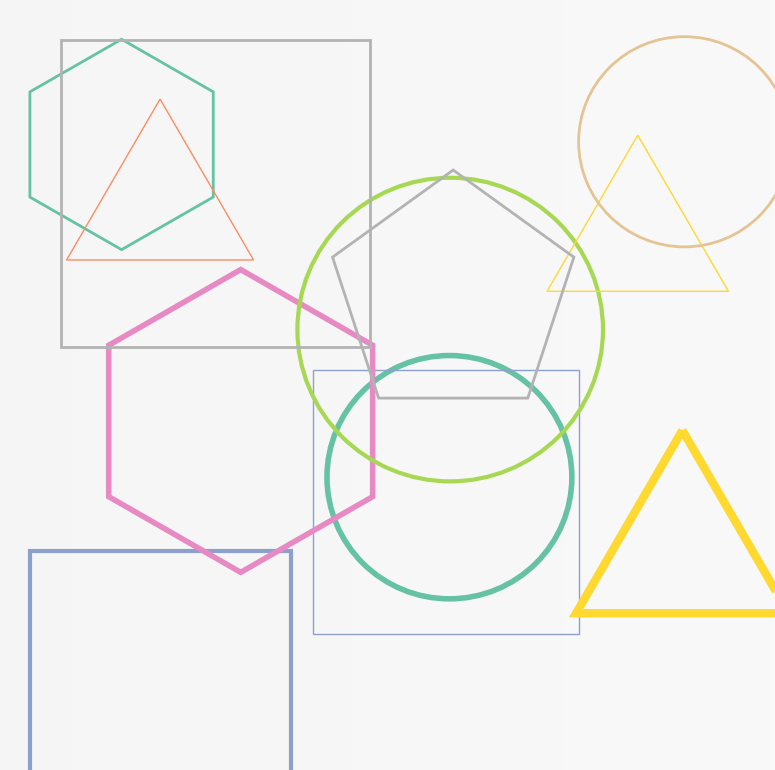[{"shape": "hexagon", "thickness": 1, "radius": 0.68, "center": [0.157, 0.812]}, {"shape": "circle", "thickness": 2, "radius": 0.79, "center": [0.58, 0.38]}, {"shape": "triangle", "thickness": 0.5, "radius": 0.7, "center": [0.207, 0.732]}, {"shape": "square", "thickness": 1.5, "radius": 0.84, "center": [0.207, 0.117]}, {"shape": "square", "thickness": 0.5, "radius": 0.86, "center": [0.576, 0.348]}, {"shape": "hexagon", "thickness": 2, "radius": 0.98, "center": [0.311, 0.453]}, {"shape": "circle", "thickness": 1.5, "radius": 0.99, "center": [0.581, 0.572]}, {"shape": "triangle", "thickness": 3, "radius": 0.79, "center": [0.88, 0.283]}, {"shape": "triangle", "thickness": 0.5, "radius": 0.68, "center": [0.823, 0.689]}, {"shape": "circle", "thickness": 1, "radius": 0.68, "center": [0.883, 0.816]}, {"shape": "square", "thickness": 1, "radius": 1.0, "center": [0.278, 0.749]}, {"shape": "pentagon", "thickness": 1, "radius": 0.82, "center": [0.585, 0.615]}]